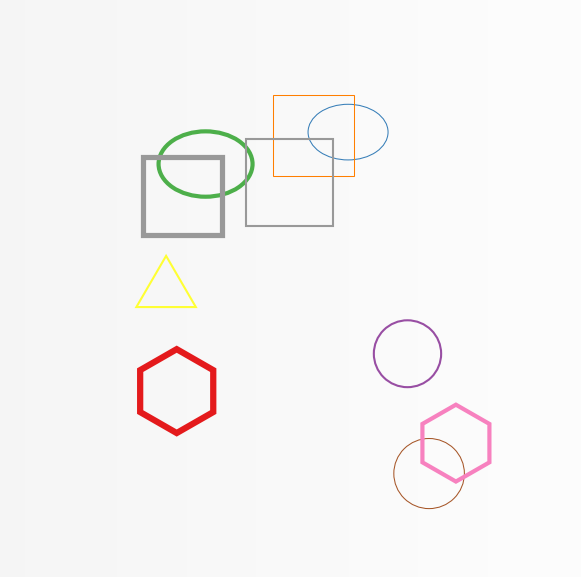[{"shape": "hexagon", "thickness": 3, "radius": 0.36, "center": [0.304, 0.322]}, {"shape": "oval", "thickness": 0.5, "radius": 0.34, "center": [0.599, 0.77]}, {"shape": "oval", "thickness": 2, "radius": 0.4, "center": [0.354, 0.715]}, {"shape": "circle", "thickness": 1, "radius": 0.29, "center": [0.701, 0.387]}, {"shape": "square", "thickness": 0.5, "radius": 0.35, "center": [0.539, 0.765]}, {"shape": "triangle", "thickness": 1, "radius": 0.3, "center": [0.286, 0.497]}, {"shape": "circle", "thickness": 0.5, "radius": 0.3, "center": [0.738, 0.179]}, {"shape": "hexagon", "thickness": 2, "radius": 0.33, "center": [0.784, 0.232]}, {"shape": "square", "thickness": 2.5, "radius": 0.34, "center": [0.314, 0.66]}, {"shape": "square", "thickness": 1, "radius": 0.38, "center": [0.498, 0.683]}]